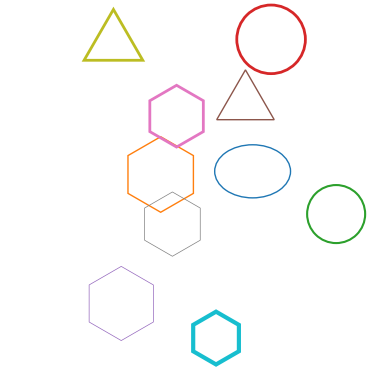[{"shape": "oval", "thickness": 1, "radius": 0.49, "center": [0.656, 0.555]}, {"shape": "hexagon", "thickness": 1, "radius": 0.49, "center": [0.417, 0.547]}, {"shape": "circle", "thickness": 1.5, "radius": 0.38, "center": [0.873, 0.444]}, {"shape": "circle", "thickness": 2, "radius": 0.45, "center": [0.704, 0.898]}, {"shape": "hexagon", "thickness": 0.5, "radius": 0.48, "center": [0.315, 0.212]}, {"shape": "triangle", "thickness": 1, "radius": 0.43, "center": [0.638, 0.732]}, {"shape": "hexagon", "thickness": 2, "radius": 0.4, "center": [0.459, 0.698]}, {"shape": "hexagon", "thickness": 0.5, "radius": 0.42, "center": [0.448, 0.418]}, {"shape": "triangle", "thickness": 2, "radius": 0.44, "center": [0.295, 0.887]}, {"shape": "hexagon", "thickness": 3, "radius": 0.34, "center": [0.561, 0.122]}]